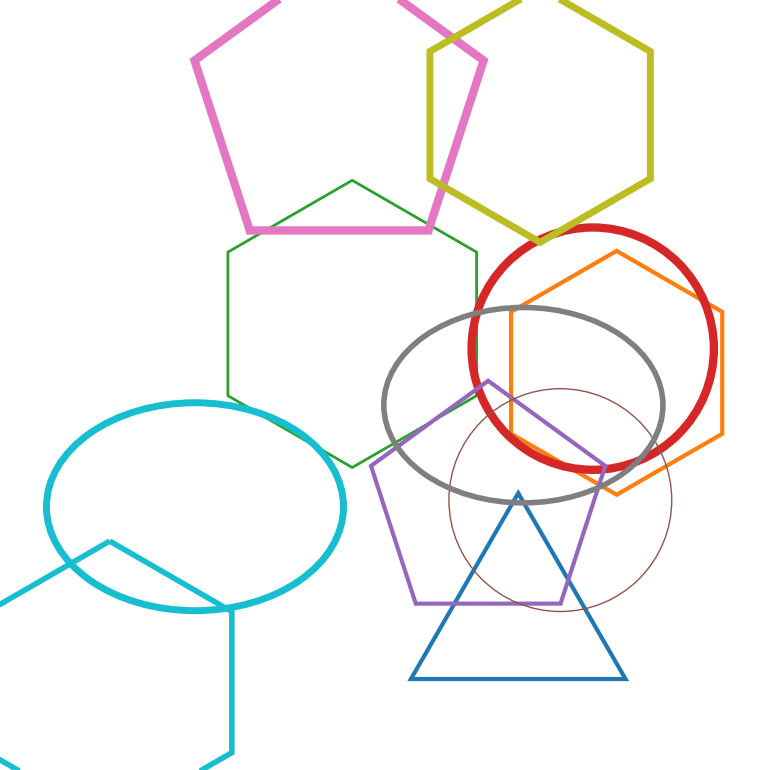[{"shape": "triangle", "thickness": 1.5, "radius": 0.8, "center": [0.673, 0.199]}, {"shape": "hexagon", "thickness": 1.5, "radius": 0.79, "center": [0.801, 0.516]}, {"shape": "hexagon", "thickness": 1, "radius": 0.93, "center": [0.457, 0.579]}, {"shape": "circle", "thickness": 3, "radius": 0.79, "center": [0.77, 0.547]}, {"shape": "pentagon", "thickness": 1.5, "radius": 0.8, "center": [0.634, 0.345]}, {"shape": "circle", "thickness": 0.5, "radius": 0.72, "center": [0.728, 0.351]}, {"shape": "pentagon", "thickness": 3, "radius": 0.99, "center": [0.44, 0.86]}, {"shape": "oval", "thickness": 2, "radius": 0.91, "center": [0.68, 0.474]}, {"shape": "hexagon", "thickness": 2.5, "radius": 0.83, "center": [0.701, 0.851]}, {"shape": "hexagon", "thickness": 2, "radius": 0.92, "center": [0.142, 0.114]}, {"shape": "oval", "thickness": 2.5, "radius": 0.96, "center": [0.253, 0.342]}]